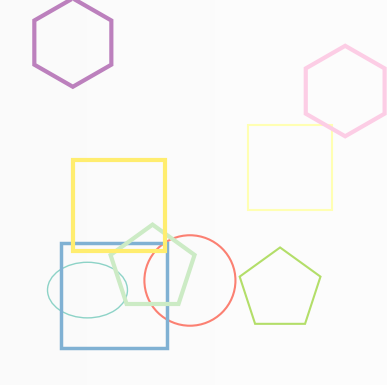[{"shape": "oval", "thickness": 1, "radius": 0.52, "center": [0.226, 0.247]}, {"shape": "square", "thickness": 1.5, "radius": 0.55, "center": [0.748, 0.565]}, {"shape": "circle", "thickness": 1.5, "radius": 0.59, "center": [0.49, 0.271]}, {"shape": "square", "thickness": 2.5, "radius": 0.68, "center": [0.294, 0.233]}, {"shape": "pentagon", "thickness": 1.5, "radius": 0.55, "center": [0.723, 0.248]}, {"shape": "hexagon", "thickness": 3, "radius": 0.59, "center": [0.891, 0.764]}, {"shape": "hexagon", "thickness": 3, "radius": 0.57, "center": [0.188, 0.889]}, {"shape": "pentagon", "thickness": 3, "radius": 0.57, "center": [0.394, 0.303]}, {"shape": "square", "thickness": 3, "radius": 0.59, "center": [0.306, 0.466]}]